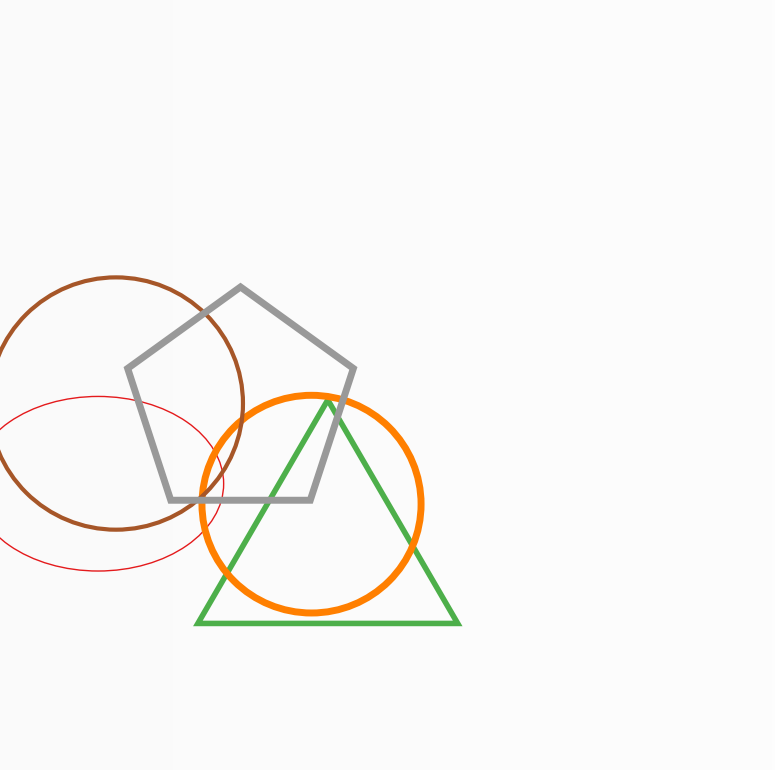[{"shape": "oval", "thickness": 0.5, "radius": 0.81, "center": [0.127, 0.372]}, {"shape": "triangle", "thickness": 2, "radius": 0.97, "center": [0.423, 0.287]}, {"shape": "circle", "thickness": 2.5, "radius": 0.71, "center": [0.402, 0.345]}, {"shape": "circle", "thickness": 1.5, "radius": 0.82, "center": [0.15, 0.476]}, {"shape": "pentagon", "thickness": 2.5, "radius": 0.77, "center": [0.31, 0.474]}]